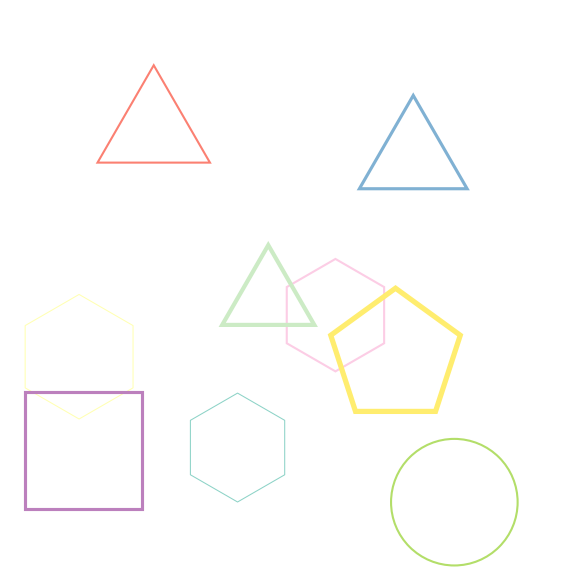[{"shape": "hexagon", "thickness": 0.5, "radius": 0.47, "center": [0.411, 0.224]}, {"shape": "hexagon", "thickness": 0.5, "radius": 0.54, "center": [0.137, 0.381]}, {"shape": "triangle", "thickness": 1, "radius": 0.56, "center": [0.266, 0.774]}, {"shape": "triangle", "thickness": 1.5, "radius": 0.54, "center": [0.716, 0.726]}, {"shape": "circle", "thickness": 1, "radius": 0.55, "center": [0.787, 0.13]}, {"shape": "hexagon", "thickness": 1, "radius": 0.49, "center": [0.581, 0.453]}, {"shape": "square", "thickness": 1.5, "radius": 0.51, "center": [0.144, 0.219]}, {"shape": "triangle", "thickness": 2, "radius": 0.46, "center": [0.465, 0.483]}, {"shape": "pentagon", "thickness": 2.5, "radius": 0.59, "center": [0.685, 0.382]}]